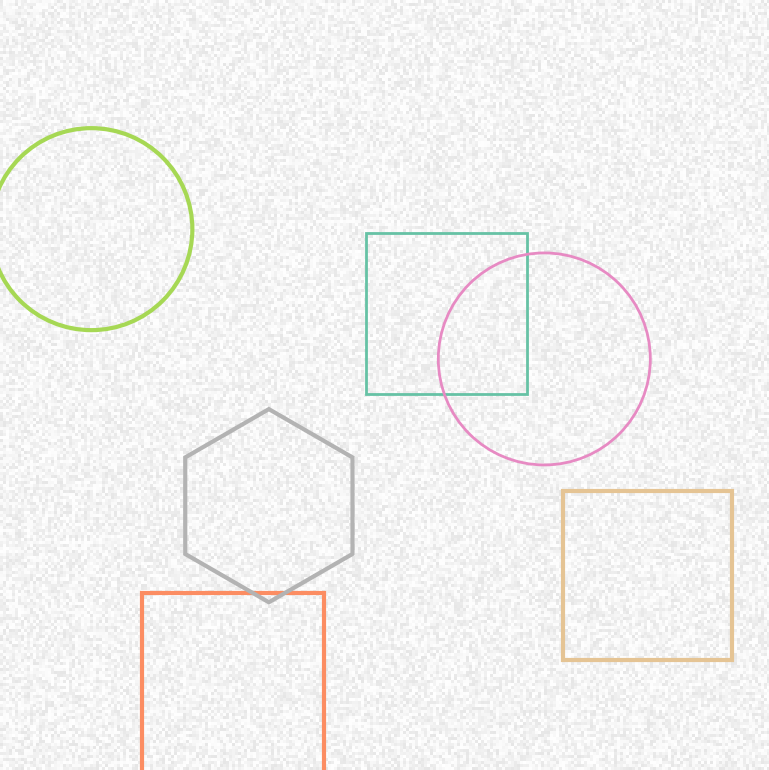[{"shape": "square", "thickness": 1, "radius": 0.52, "center": [0.58, 0.592]}, {"shape": "square", "thickness": 1.5, "radius": 0.59, "center": [0.303, 0.111]}, {"shape": "circle", "thickness": 1, "radius": 0.69, "center": [0.707, 0.534]}, {"shape": "circle", "thickness": 1.5, "radius": 0.66, "center": [0.119, 0.702]}, {"shape": "square", "thickness": 1.5, "radius": 0.55, "center": [0.841, 0.252]}, {"shape": "hexagon", "thickness": 1.5, "radius": 0.63, "center": [0.349, 0.343]}]